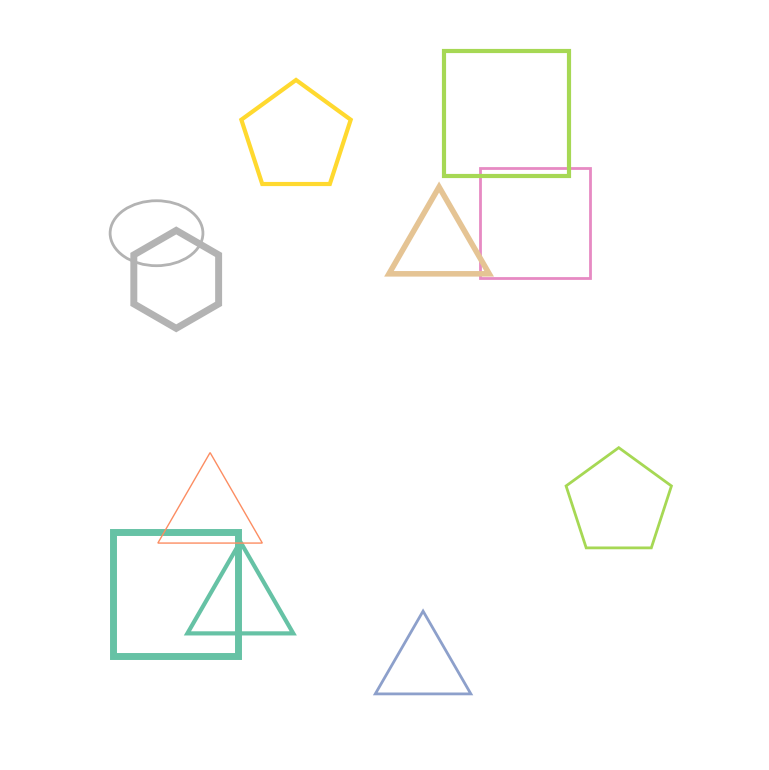[{"shape": "triangle", "thickness": 1.5, "radius": 0.4, "center": [0.312, 0.217]}, {"shape": "square", "thickness": 2.5, "radius": 0.4, "center": [0.228, 0.228]}, {"shape": "triangle", "thickness": 0.5, "radius": 0.39, "center": [0.273, 0.334]}, {"shape": "triangle", "thickness": 1, "radius": 0.36, "center": [0.549, 0.135]}, {"shape": "square", "thickness": 1, "radius": 0.36, "center": [0.694, 0.711]}, {"shape": "square", "thickness": 1.5, "radius": 0.41, "center": [0.658, 0.853]}, {"shape": "pentagon", "thickness": 1, "radius": 0.36, "center": [0.804, 0.347]}, {"shape": "pentagon", "thickness": 1.5, "radius": 0.37, "center": [0.384, 0.821]}, {"shape": "triangle", "thickness": 2, "radius": 0.38, "center": [0.57, 0.682]}, {"shape": "oval", "thickness": 1, "radius": 0.3, "center": [0.203, 0.697]}, {"shape": "hexagon", "thickness": 2.5, "radius": 0.32, "center": [0.229, 0.637]}]